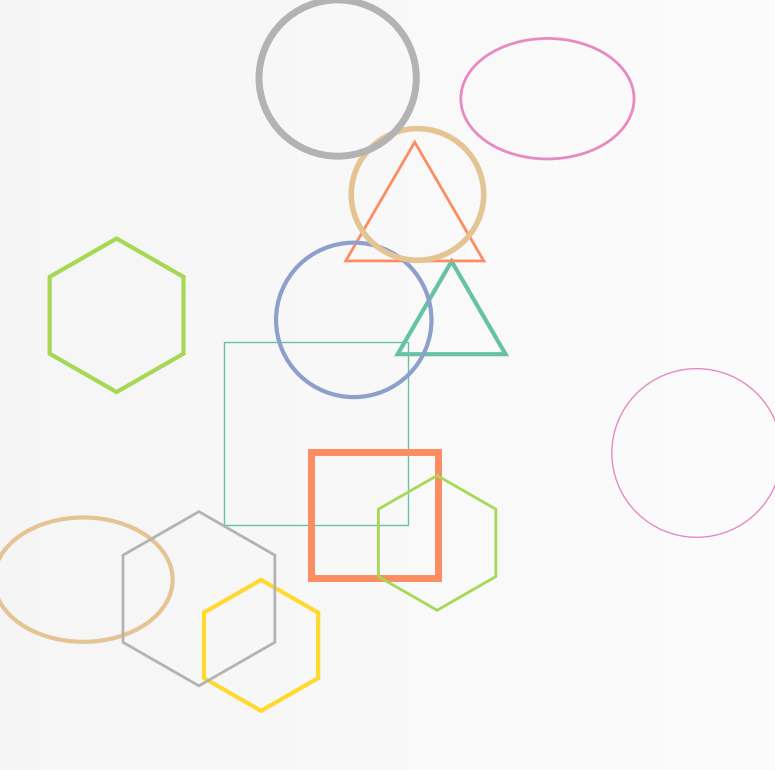[{"shape": "square", "thickness": 0.5, "radius": 0.59, "center": [0.408, 0.437]}, {"shape": "triangle", "thickness": 1.5, "radius": 0.4, "center": [0.583, 0.58]}, {"shape": "square", "thickness": 2.5, "radius": 0.41, "center": [0.483, 0.331]}, {"shape": "triangle", "thickness": 1, "radius": 0.51, "center": [0.535, 0.713]}, {"shape": "circle", "thickness": 1.5, "radius": 0.5, "center": [0.456, 0.585]}, {"shape": "circle", "thickness": 0.5, "radius": 0.55, "center": [0.899, 0.412]}, {"shape": "oval", "thickness": 1, "radius": 0.56, "center": [0.706, 0.872]}, {"shape": "hexagon", "thickness": 1.5, "radius": 0.5, "center": [0.15, 0.591]}, {"shape": "hexagon", "thickness": 1, "radius": 0.44, "center": [0.564, 0.295]}, {"shape": "hexagon", "thickness": 1.5, "radius": 0.43, "center": [0.337, 0.162]}, {"shape": "circle", "thickness": 2, "radius": 0.43, "center": [0.539, 0.748]}, {"shape": "oval", "thickness": 1.5, "radius": 0.58, "center": [0.107, 0.247]}, {"shape": "circle", "thickness": 2.5, "radius": 0.51, "center": [0.436, 0.899]}, {"shape": "hexagon", "thickness": 1, "radius": 0.57, "center": [0.257, 0.222]}]